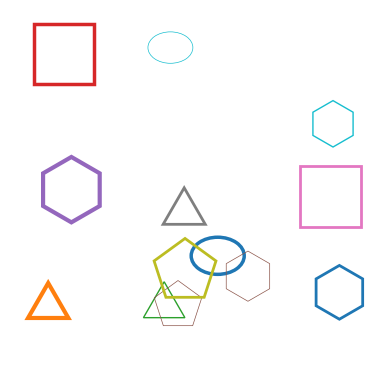[{"shape": "hexagon", "thickness": 2, "radius": 0.35, "center": [0.882, 0.241]}, {"shape": "oval", "thickness": 2.5, "radius": 0.34, "center": [0.565, 0.336]}, {"shape": "triangle", "thickness": 3, "radius": 0.3, "center": [0.125, 0.204]}, {"shape": "triangle", "thickness": 1, "radius": 0.31, "center": [0.426, 0.206]}, {"shape": "square", "thickness": 2.5, "radius": 0.39, "center": [0.166, 0.859]}, {"shape": "hexagon", "thickness": 3, "radius": 0.42, "center": [0.185, 0.507]}, {"shape": "hexagon", "thickness": 0.5, "radius": 0.33, "center": [0.644, 0.283]}, {"shape": "pentagon", "thickness": 0.5, "radius": 0.32, "center": [0.462, 0.207]}, {"shape": "square", "thickness": 2, "radius": 0.4, "center": [0.858, 0.49]}, {"shape": "triangle", "thickness": 2, "radius": 0.32, "center": [0.478, 0.449]}, {"shape": "pentagon", "thickness": 2, "radius": 0.42, "center": [0.481, 0.296]}, {"shape": "hexagon", "thickness": 1, "radius": 0.3, "center": [0.865, 0.678]}, {"shape": "oval", "thickness": 0.5, "radius": 0.29, "center": [0.443, 0.876]}]